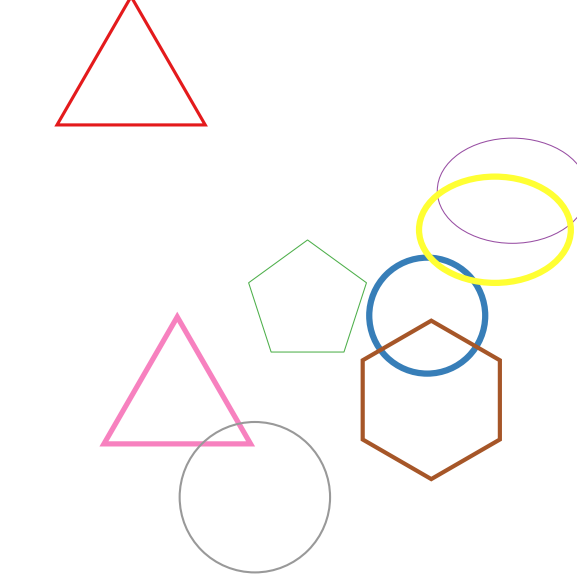[{"shape": "triangle", "thickness": 1.5, "radius": 0.74, "center": [0.227, 0.857]}, {"shape": "circle", "thickness": 3, "radius": 0.5, "center": [0.74, 0.453]}, {"shape": "pentagon", "thickness": 0.5, "radius": 0.54, "center": [0.533, 0.476]}, {"shape": "oval", "thickness": 0.5, "radius": 0.65, "center": [0.887, 0.669]}, {"shape": "oval", "thickness": 3, "radius": 0.66, "center": [0.857, 0.601]}, {"shape": "hexagon", "thickness": 2, "radius": 0.69, "center": [0.747, 0.307]}, {"shape": "triangle", "thickness": 2.5, "radius": 0.73, "center": [0.307, 0.304]}, {"shape": "circle", "thickness": 1, "radius": 0.65, "center": [0.441, 0.138]}]